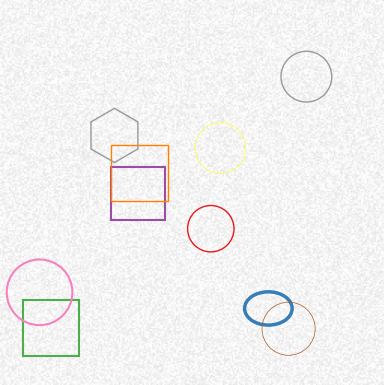[{"shape": "circle", "thickness": 1, "radius": 0.3, "center": [0.548, 0.406]}, {"shape": "oval", "thickness": 2.5, "radius": 0.31, "center": [0.697, 0.199]}, {"shape": "square", "thickness": 1.5, "radius": 0.36, "center": [0.132, 0.148]}, {"shape": "square", "thickness": 1.5, "radius": 0.35, "center": [0.359, 0.497]}, {"shape": "square", "thickness": 1, "radius": 0.37, "center": [0.362, 0.551]}, {"shape": "circle", "thickness": 0.5, "radius": 0.33, "center": [0.573, 0.615]}, {"shape": "circle", "thickness": 0.5, "radius": 0.35, "center": [0.75, 0.146]}, {"shape": "circle", "thickness": 1.5, "radius": 0.43, "center": [0.103, 0.241]}, {"shape": "hexagon", "thickness": 1, "radius": 0.35, "center": [0.297, 0.648]}, {"shape": "circle", "thickness": 1, "radius": 0.33, "center": [0.796, 0.801]}]